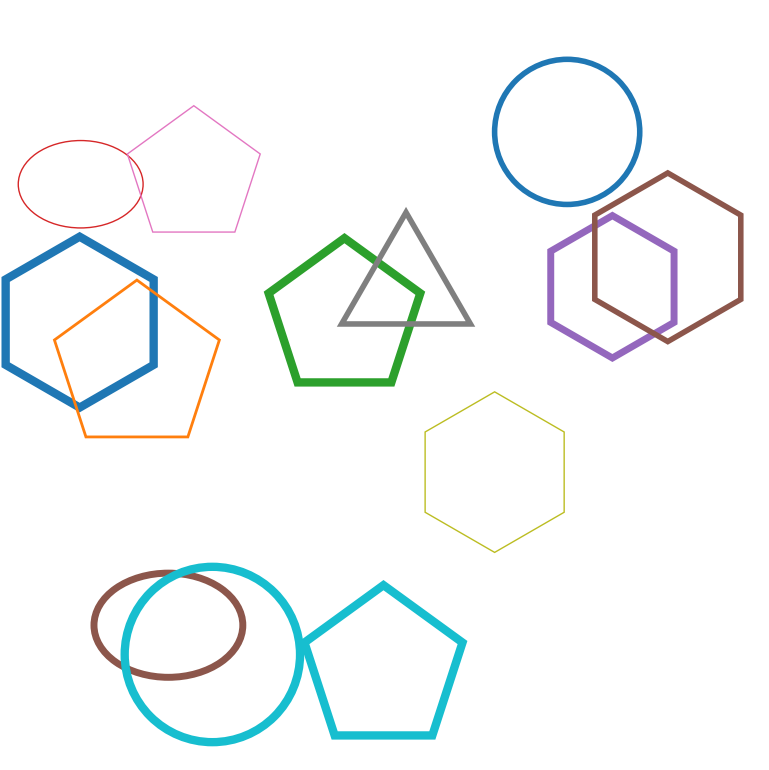[{"shape": "hexagon", "thickness": 3, "radius": 0.55, "center": [0.103, 0.582]}, {"shape": "circle", "thickness": 2, "radius": 0.47, "center": [0.737, 0.829]}, {"shape": "pentagon", "thickness": 1, "radius": 0.56, "center": [0.178, 0.524]}, {"shape": "pentagon", "thickness": 3, "radius": 0.52, "center": [0.447, 0.587]}, {"shape": "oval", "thickness": 0.5, "radius": 0.41, "center": [0.105, 0.761]}, {"shape": "hexagon", "thickness": 2.5, "radius": 0.46, "center": [0.795, 0.628]}, {"shape": "oval", "thickness": 2.5, "radius": 0.48, "center": [0.219, 0.188]}, {"shape": "hexagon", "thickness": 2, "radius": 0.55, "center": [0.867, 0.666]}, {"shape": "pentagon", "thickness": 0.5, "radius": 0.45, "center": [0.252, 0.772]}, {"shape": "triangle", "thickness": 2, "radius": 0.48, "center": [0.527, 0.628]}, {"shape": "hexagon", "thickness": 0.5, "radius": 0.52, "center": [0.642, 0.387]}, {"shape": "pentagon", "thickness": 3, "radius": 0.54, "center": [0.498, 0.132]}, {"shape": "circle", "thickness": 3, "radius": 0.57, "center": [0.276, 0.15]}]